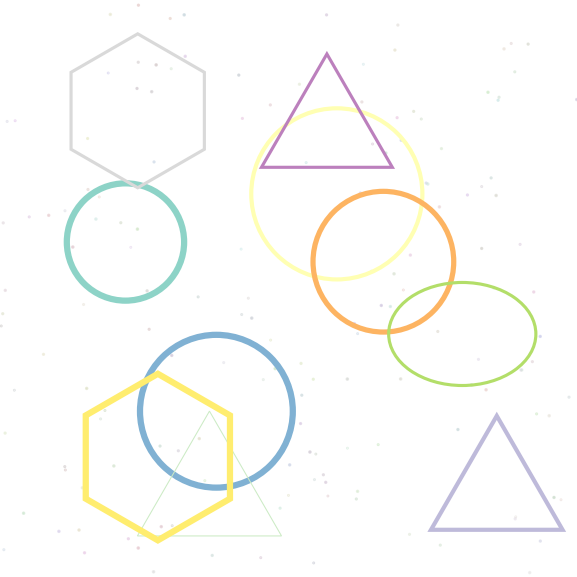[{"shape": "circle", "thickness": 3, "radius": 0.51, "center": [0.217, 0.58]}, {"shape": "circle", "thickness": 2, "radius": 0.74, "center": [0.583, 0.663]}, {"shape": "triangle", "thickness": 2, "radius": 0.66, "center": [0.86, 0.148]}, {"shape": "circle", "thickness": 3, "radius": 0.66, "center": [0.375, 0.287]}, {"shape": "circle", "thickness": 2.5, "radius": 0.61, "center": [0.664, 0.546]}, {"shape": "oval", "thickness": 1.5, "radius": 0.64, "center": [0.8, 0.421]}, {"shape": "hexagon", "thickness": 1.5, "radius": 0.67, "center": [0.238, 0.807]}, {"shape": "triangle", "thickness": 1.5, "radius": 0.65, "center": [0.566, 0.775]}, {"shape": "triangle", "thickness": 0.5, "radius": 0.72, "center": [0.363, 0.143]}, {"shape": "hexagon", "thickness": 3, "radius": 0.72, "center": [0.273, 0.208]}]